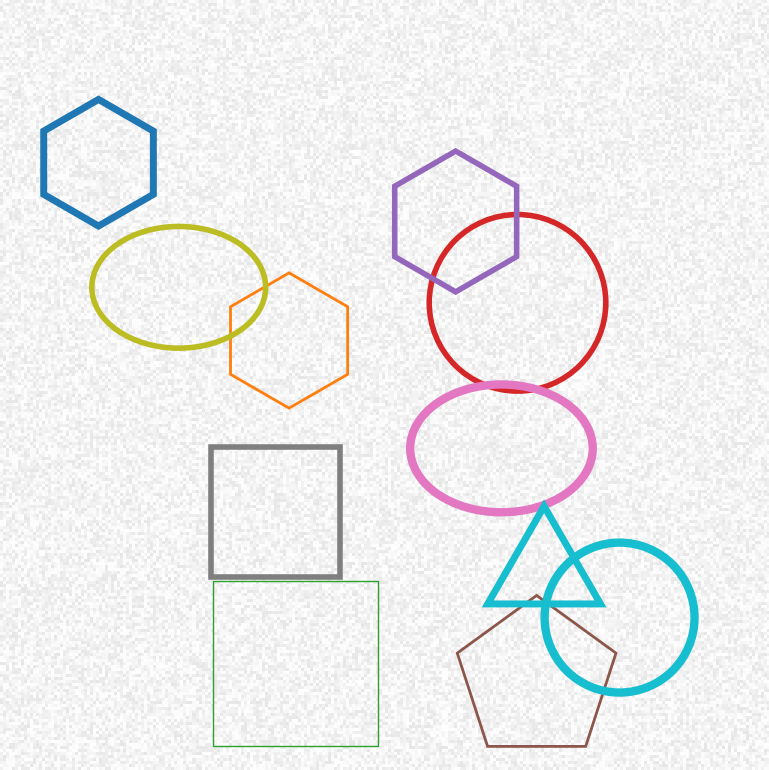[{"shape": "hexagon", "thickness": 2.5, "radius": 0.41, "center": [0.128, 0.789]}, {"shape": "hexagon", "thickness": 1, "radius": 0.44, "center": [0.375, 0.558]}, {"shape": "square", "thickness": 0.5, "radius": 0.53, "center": [0.384, 0.139]}, {"shape": "circle", "thickness": 2, "radius": 0.57, "center": [0.672, 0.607]}, {"shape": "hexagon", "thickness": 2, "radius": 0.46, "center": [0.592, 0.712]}, {"shape": "pentagon", "thickness": 1, "radius": 0.54, "center": [0.697, 0.118]}, {"shape": "oval", "thickness": 3, "radius": 0.59, "center": [0.651, 0.418]}, {"shape": "square", "thickness": 2, "radius": 0.42, "center": [0.358, 0.335]}, {"shape": "oval", "thickness": 2, "radius": 0.56, "center": [0.232, 0.627]}, {"shape": "circle", "thickness": 3, "radius": 0.49, "center": [0.805, 0.198]}, {"shape": "triangle", "thickness": 2.5, "radius": 0.42, "center": [0.707, 0.258]}]